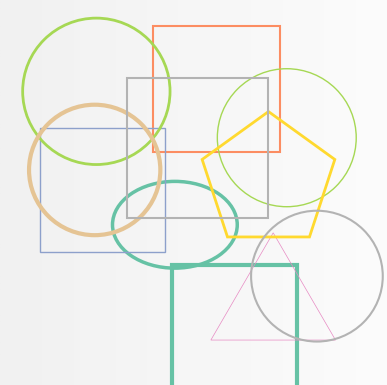[{"shape": "square", "thickness": 3, "radius": 0.81, "center": [0.604, 0.15]}, {"shape": "oval", "thickness": 2.5, "radius": 0.8, "center": [0.451, 0.416]}, {"shape": "square", "thickness": 1.5, "radius": 0.82, "center": [0.559, 0.768]}, {"shape": "square", "thickness": 1, "radius": 0.81, "center": [0.265, 0.506]}, {"shape": "triangle", "thickness": 0.5, "radius": 0.93, "center": [0.705, 0.21]}, {"shape": "circle", "thickness": 1, "radius": 0.9, "center": [0.74, 0.642]}, {"shape": "circle", "thickness": 2, "radius": 0.95, "center": [0.249, 0.763]}, {"shape": "pentagon", "thickness": 2, "radius": 0.9, "center": [0.693, 0.53]}, {"shape": "circle", "thickness": 3, "radius": 0.85, "center": [0.244, 0.559]}, {"shape": "square", "thickness": 1.5, "radius": 0.91, "center": [0.51, 0.616]}, {"shape": "circle", "thickness": 1.5, "radius": 0.85, "center": [0.818, 0.283]}]